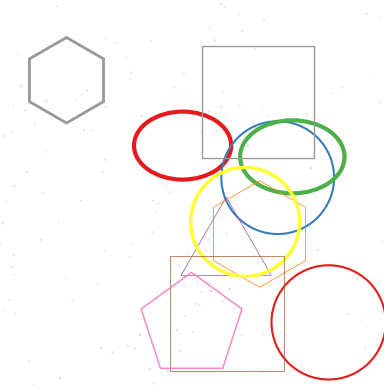[{"shape": "circle", "thickness": 1.5, "radius": 0.74, "center": [0.854, 0.163]}, {"shape": "oval", "thickness": 3, "radius": 0.63, "center": [0.474, 0.622]}, {"shape": "circle", "thickness": 1.5, "radius": 0.73, "center": [0.721, 0.539]}, {"shape": "oval", "thickness": 3, "radius": 0.68, "center": [0.759, 0.593]}, {"shape": "triangle", "thickness": 0.5, "radius": 0.68, "center": [0.587, 0.353]}, {"shape": "hexagon", "thickness": 0.5, "radius": 0.69, "center": [0.674, 0.392]}, {"shape": "circle", "thickness": 2.5, "radius": 0.71, "center": [0.637, 0.424]}, {"shape": "square", "thickness": 0.5, "radius": 0.74, "center": [0.589, 0.186]}, {"shape": "pentagon", "thickness": 1, "radius": 0.69, "center": [0.498, 0.155]}, {"shape": "hexagon", "thickness": 2, "radius": 0.56, "center": [0.173, 0.792]}, {"shape": "square", "thickness": 1, "radius": 0.73, "center": [0.67, 0.736]}]